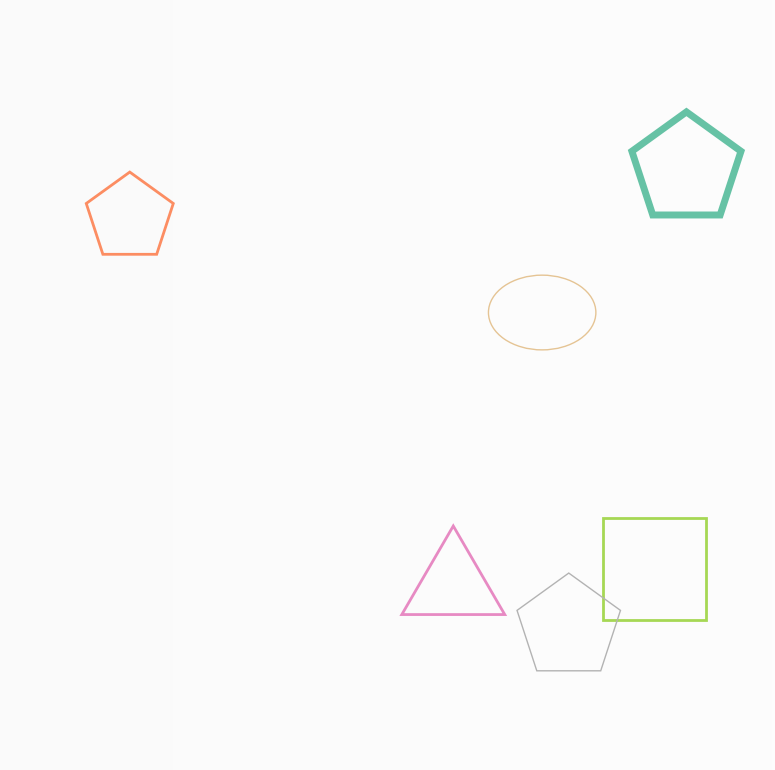[{"shape": "pentagon", "thickness": 2.5, "radius": 0.37, "center": [0.886, 0.781]}, {"shape": "pentagon", "thickness": 1, "radius": 0.3, "center": [0.167, 0.718]}, {"shape": "triangle", "thickness": 1, "radius": 0.38, "center": [0.585, 0.24]}, {"shape": "square", "thickness": 1, "radius": 0.33, "center": [0.845, 0.261]}, {"shape": "oval", "thickness": 0.5, "radius": 0.35, "center": [0.7, 0.594]}, {"shape": "pentagon", "thickness": 0.5, "radius": 0.35, "center": [0.734, 0.186]}]